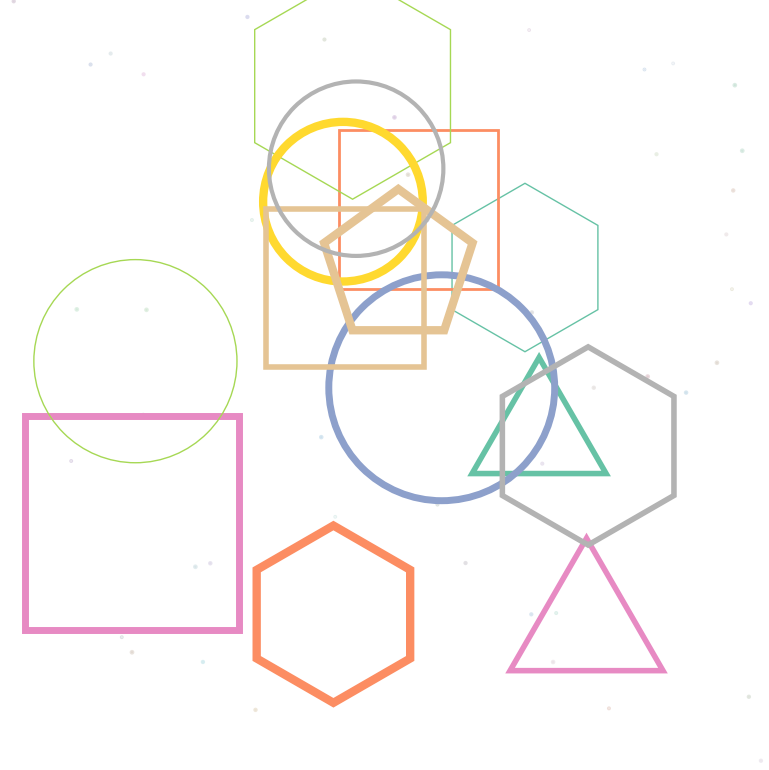[{"shape": "triangle", "thickness": 2, "radius": 0.5, "center": [0.7, 0.435]}, {"shape": "hexagon", "thickness": 0.5, "radius": 0.55, "center": [0.682, 0.653]}, {"shape": "square", "thickness": 1, "radius": 0.52, "center": [0.544, 0.727]}, {"shape": "hexagon", "thickness": 3, "radius": 0.58, "center": [0.433, 0.202]}, {"shape": "circle", "thickness": 2.5, "radius": 0.73, "center": [0.574, 0.496]}, {"shape": "triangle", "thickness": 2, "radius": 0.57, "center": [0.762, 0.186]}, {"shape": "square", "thickness": 2.5, "radius": 0.69, "center": [0.172, 0.321]}, {"shape": "hexagon", "thickness": 0.5, "radius": 0.73, "center": [0.458, 0.888]}, {"shape": "circle", "thickness": 0.5, "radius": 0.66, "center": [0.176, 0.531]}, {"shape": "circle", "thickness": 3, "radius": 0.52, "center": [0.445, 0.738]}, {"shape": "pentagon", "thickness": 3, "radius": 0.51, "center": [0.517, 0.653]}, {"shape": "square", "thickness": 2, "radius": 0.51, "center": [0.448, 0.626]}, {"shape": "circle", "thickness": 1.5, "radius": 0.57, "center": [0.463, 0.781]}, {"shape": "hexagon", "thickness": 2, "radius": 0.64, "center": [0.764, 0.421]}]